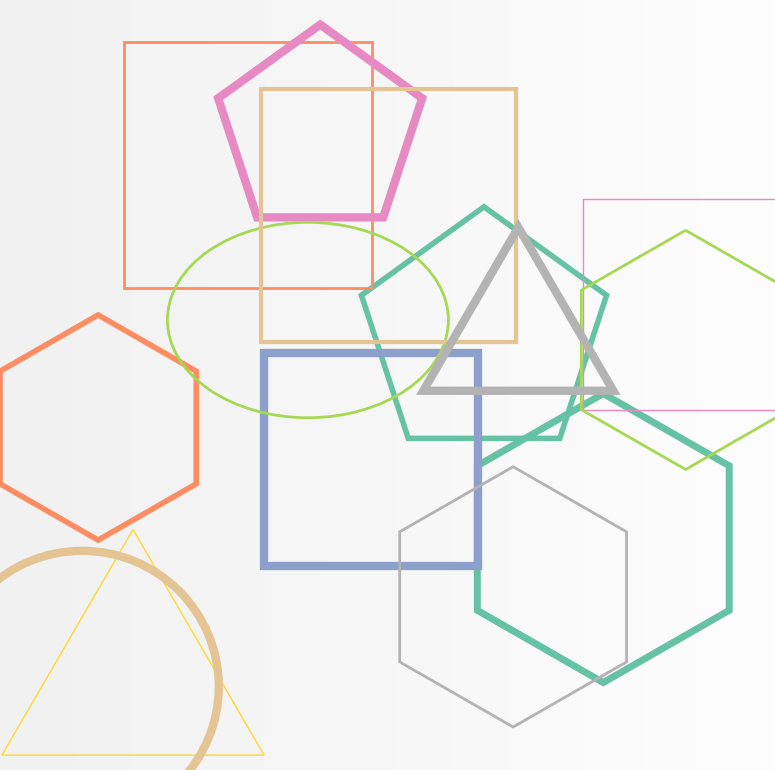[{"shape": "pentagon", "thickness": 2, "radius": 0.83, "center": [0.625, 0.565]}, {"shape": "hexagon", "thickness": 2.5, "radius": 0.94, "center": [0.778, 0.301]}, {"shape": "square", "thickness": 1, "radius": 0.8, "center": [0.32, 0.786]}, {"shape": "hexagon", "thickness": 2, "radius": 0.73, "center": [0.127, 0.445]}, {"shape": "square", "thickness": 3, "radius": 0.69, "center": [0.479, 0.403]}, {"shape": "pentagon", "thickness": 3, "radius": 0.69, "center": [0.413, 0.83]}, {"shape": "square", "thickness": 0.5, "radius": 0.68, "center": [0.889, 0.605]}, {"shape": "hexagon", "thickness": 1, "radius": 0.78, "center": [0.885, 0.546]}, {"shape": "oval", "thickness": 1, "radius": 0.91, "center": [0.397, 0.584]}, {"shape": "triangle", "thickness": 0.5, "radius": 0.98, "center": [0.172, 0.117]}, {"shape": "square", "thickness": 1.5, "radius": 0.82, "center": [0.502, 0.72]}, {"shape": "circle", "thickness": 3, "radius": 0.88, "center": [0.106, 0.108]}, {"shape": "hexagon", "thickness": 1, "radius": 0.84, "center": [0.662, 0.225]}, {"shape": "triangle", "thickness": 3, "radius": 0.71, "center": [0.669, 0.563]}]